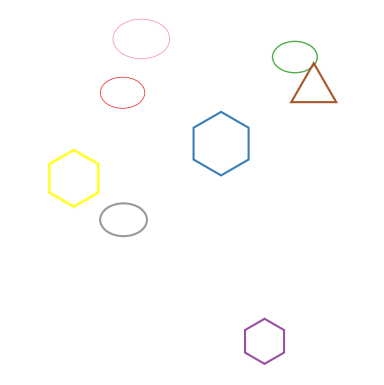[{"shape": "oval", "thickness": 0.5, "radius": 0.29, "center": [0.318, 0.759]}, {"shape": "hexagon", "thickness": 1.5, "radius": 0.41, "center": [0.574, 0.627]}, {"shape": "oval", "thickness": 1, "radius": 0.29, "center": [0.766, 0.852]}, {"shape": "hexagon", "thickness": 1.5, "radius": 0.29, "center": [0.687, 0.113]}, {"shape": "hexagon", "thickness": 2, "radius": 0.37, "center": [0.192, 0.537]}, {"shape": "triangle", "thickness": 1.5, "radius": 0.34, "center": [0.815, 0.768]}, {"shape": "oval", "thickness": 0.5, "radius": 0.37, "center": [0.367, 0.899]}, {"shape": "oval", "thickness": 1.5, "radius": 0.3, "center": [0.321, 0.429]}]